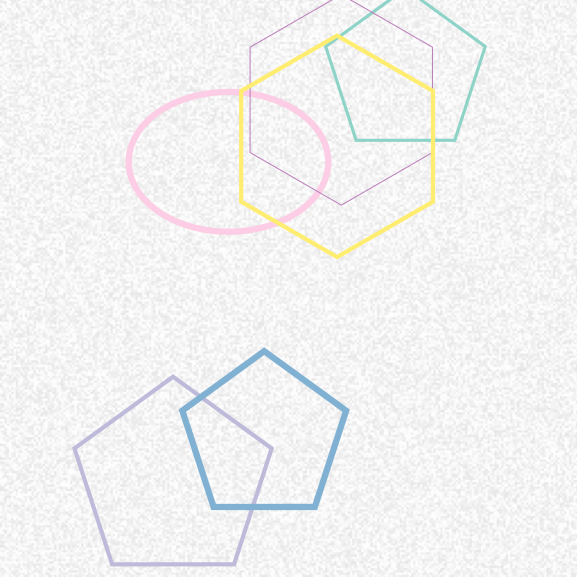[{"shape": "pentagon", "thickness": 1.5, "radius": 0.73, "center": [0.702, 0.874]}, {"shape": "pentagon", "thickness": 2, "radius": 0.9, "center": [0.3, 0.167]}, {"shape": "pentagon", "thickness": 3, "radius": 0.75, "center": [0.458, 0.242]}, {"shape": "oval", "thickness": 3, "radius": 0.86, "center": [0.396, 0.719]}, {"shape": "hexagon", "thickness": 0.5, "radius": 0.91, "center": [0.591, 0.826]}, {"shape": "hexagon", "thickness": 2, "radius": 0.96, "center": [0.584, 0.746]}]